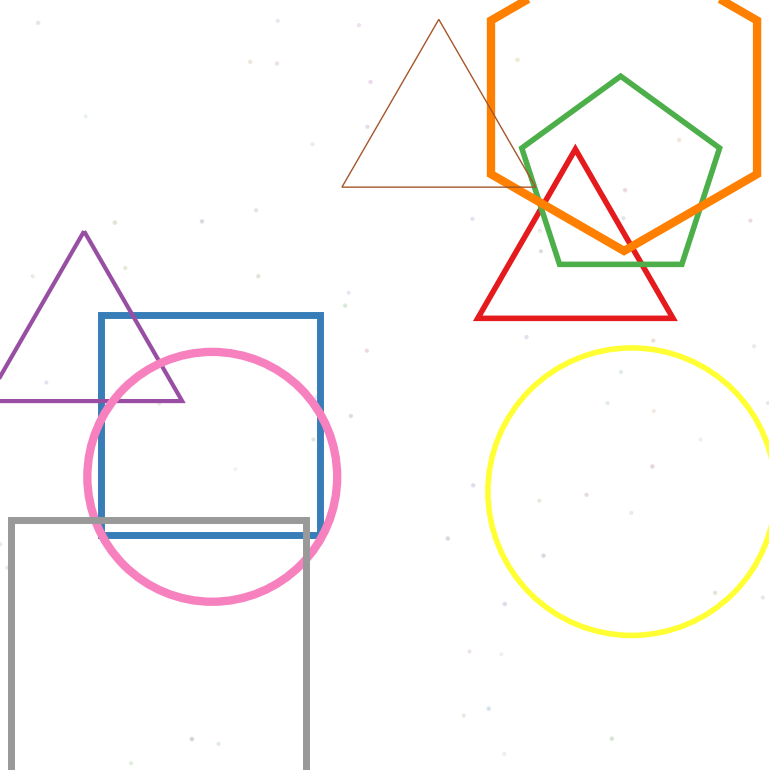[{"shape": "triangle", "thickness": 2, "radius": 0.73, "center": [0.747, 0.66]}, {"shape": "square", "thickness": 2.5, "radius": 0.71, "center": [0.273, 0.448]}, {"shape": "pentagon", "thickness": 2, "radius": 0.68, "center": [0.806, 0.766]}, {"shape": "triangle", "thickness": 1.5, "radius": 0.74, "center": [0.109, 0.553]}, {"shape": "hexagon", "thickness": 3, "radius": 1.0, "center": [0.81, 0.874]}, {"shape": "circle", "thickness": 2, "radius": 0.93, "center": [0.82, 0.361]}, {"shape": "triangle", "thickness": 0.5, "radius": 0.73, "center": [0.57, 0.83]}, {"shape": "circle", "thickness": 3, "radius": 0.81, "center": [0.276, 0.381]}, {"shape": "square", "thickness": 2.5, "radius": 0.96, "center": [0.206, 0.133]}]